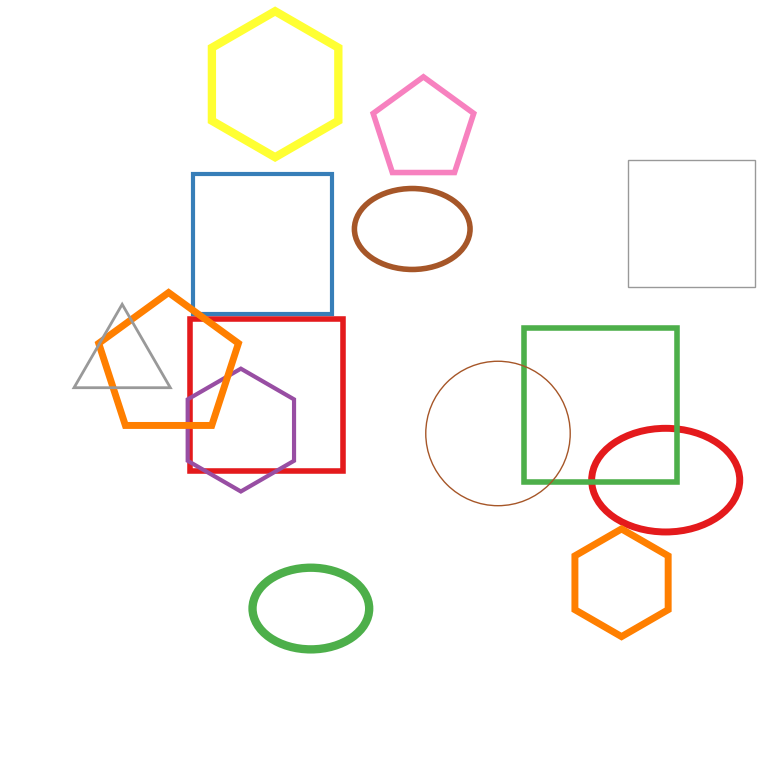[{"shape": "square", "thickness": 2, "radius": 0.49, "center": [0.346, 0.487]}, {"shape": "oval", "thickness": 2.5, "radius": 0.48, "center": [0.865, 0.376]}, {"shape": "square", "thickness": 1.5, "radius": 0.45, "center": [0.341, 0.683]}, {"shape": "square", "thickness": 2, "radius": 0.5, "center": [0.78, 0.474]}, {"shape": "oval", "thickness": 3, "radius": 0.38, "center": [0.404, 0.21]}, {"shape": "hexagon", "thickness": 1.5, "radius": 0.4, "center": [0.313, 0.441]}, {"shape": "hexagon", "thickness": 2.5, "radius": 0.35, "center": [0.807, 0.243]}, {"shape": "pentagon", "thickness": 2.5, "radius": 0.48, "center": [0.219, 0.525]}, {"shape": "hexagon", "thickness": 3, "radius": 0.47, "center": [0.357, 0.891]}, {"shape": "oval", "thickness": 2, "radius": 0.38, "center": [0.535, 0.703]}, {"shape": "circle", "thickness": 0.5, "radius": 0.47, "center": [0.647, 0.437]}, {"shape": "pentagon", "thickness": 2, "radius": 0.34, "center": [0.55, 0.831]}, {"shape": "triangle", "thickness": 1, "radius": 0.36, "center": [0.159, 0.533]}, {"shape": "square", "thickness": 0.5, "radius": 0.41, "center": [0.898, 0.71]}]